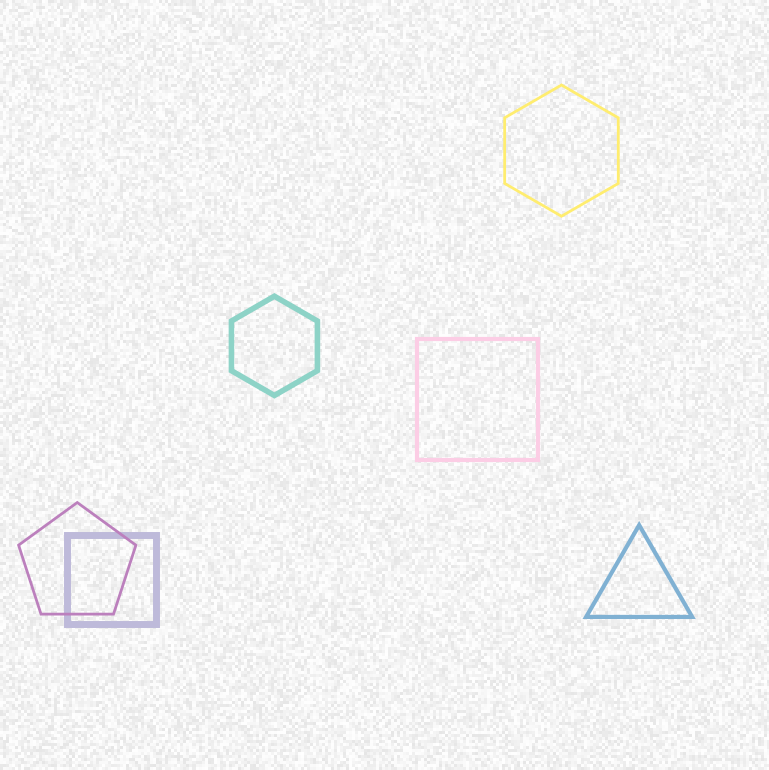[{"shape": "hexagon", "thickness": 2, "radius": 0.32, "center": [0.356, 0.551]}, {"shape": "square", "thickness": 2.5, "radius": 0.29, "center": [0.145, 0.248]}, {"shape": "triangle", "thickness": 1.5, "radius": 0.4, "center": [0.83, 0.239]}, {"shape": "square", "thickness": 1.5, "radius": 0.39, "center": [0.62, 0.481]}, {"shape": "pentagon", "thickness": 1, "radius": 0.4, "center": [0.1, 0.267]}, {"shape": "hexagon", "thickness": 1, "radius": 0.43, "center": [0.729, 0.804]}]